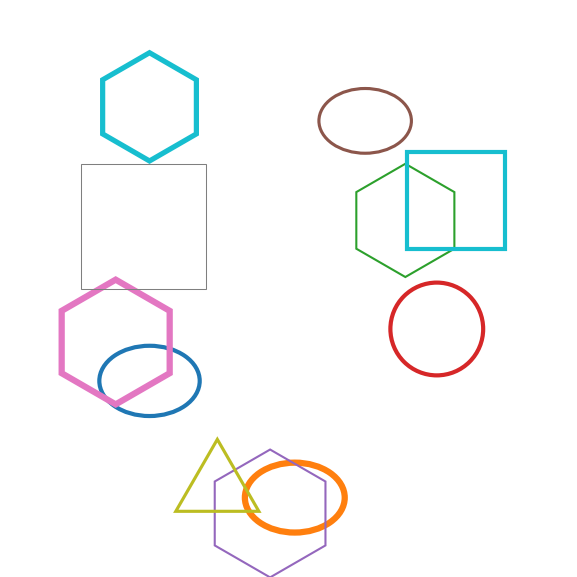[{"shape": "oval", "thickness": 2, "radius": 0.43, "center": [0.259, 0.34]}, {"shape": "oval", "thickness": 3, "radius": 0.43, "center": [0.51, 0.137]}, {"shape": "hexagon", "thickness": 1, "radius": 0.49, "center": [0.702, 0.617]}, {"shape": "circle", "thickness": 2, "radius": 0.4, "center": [0.756, 0.429]}, {"shape": "hexagon", "thickness": 1, "radius": 0.55, "center": [0.468, 0.11]}, {"shape": "oval", "thickness": 1.5, "radius": 0.4, "center": [0.632, 0.79]}, {"shape": "hexagon", "thickness": 3, "radius": 0.54, "center": [0.2, 0.407]}, {"shape": "square", "thickness": 0.5, "radius": 0.54, "center": [0.249, 0.607]}, {"shape": "triangle", "thickness": 1.5, "radius": 0.42, "center": [0.376, 0.155]}, {"shape": "hexagon", "thickness": 2.5, "radius": 0.47, "center": [0.259, 0.814]}, {"shape": "square", "thickness": 2, "radius": 0.42, "center": [0.789, 0.652]}]